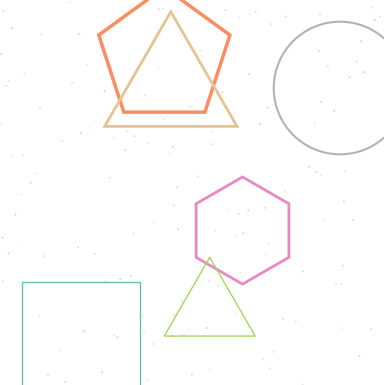[{"shape": "square", "thickness": 1, "radius": 0.76, "center": [0.21, 0.114]}, {"shape": "pentagon", "thickness": 2.5, "radius": 0.9, "center": [0.427, 0.854]}, {"shape": "hexagon", "thickness": 2, "radius": 0.7, "center": [0.63, 0.401]}, {"shape": "triangle", "thickness": 1, "radius": 0.68, "center": [0.545, 0.195]}, {"shape": "triangle", "thickness": 2, "radius": 0.99, "center": [0.444, 0.771]}, {"shape": "circle", "thickness": 1.5, "radius": 0.86, "center": [0.883, 0.771]}]